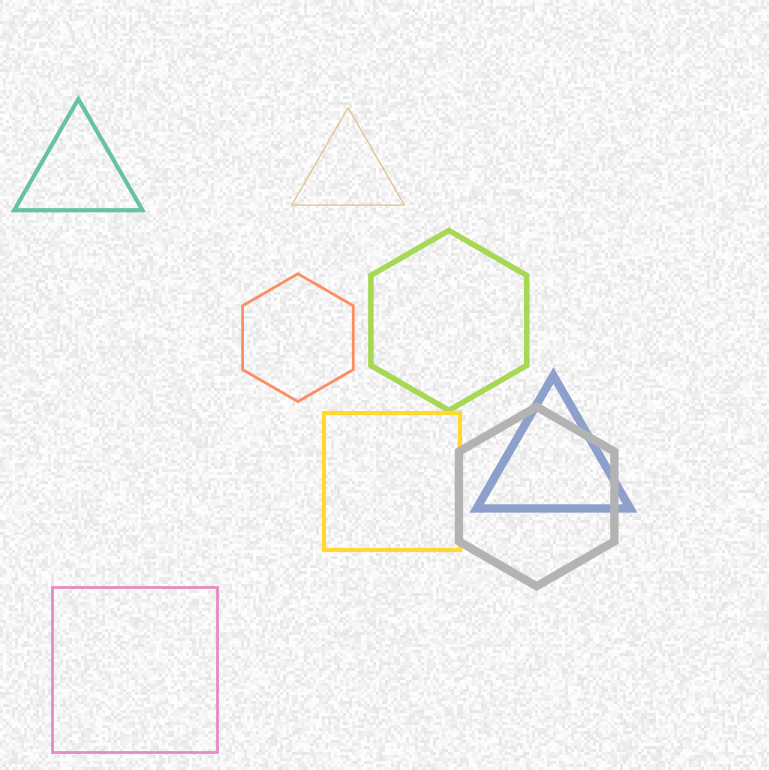[{"shape": "triangle", "thickness": 1.5, "radius": 0.48, "center": [0.102, 0.775]}, {"shape": "hexagon", "thickness": 1, "radius": 0.41, "center": [0.387, 0.561]}, {"shape": "triangle", "thickness": 3, "radius": 0.58, "center": [0.719, 0.397]}, {"shape": "square", "thickness": 1, "radius": 0.54, "center": [0.175, 0.131]}, {"shape": "hexagon", "thickness": 2, "radius": 0.58, "center": [0.583, 0.584]}, {"shape": "square", "thickness": 1.5, "radius": 0.44, "center": [0.509, 0.375]}, {"shape": "triangle", "thickness": 0.5, "radius": 0.42, "center": [0.452, 0.776]}, {"shape": "hexagon", "thickness": 3, "radius": 0.58, "center": [0.697, 0.355]}]